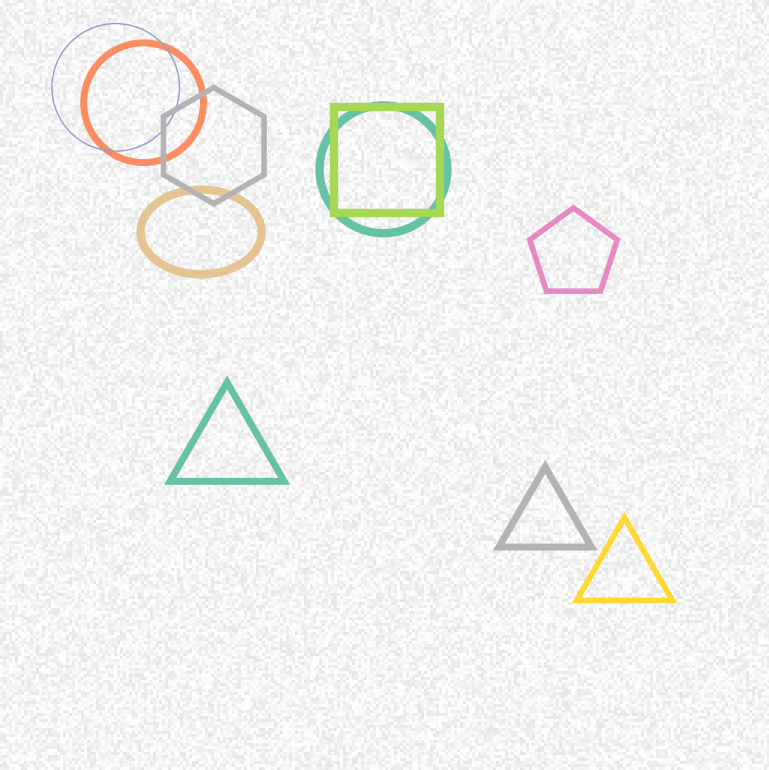[{"shape": "circle", "thickness": 3, "radius": 0.42, "center": [0.498, 0.78]}, {"shape": "triangle", "thickness": 2.5, "radius": 0.43, "center": [0.295, 0.418]}, {"shape": "circle", "thickness": 2.5, "radius": 0.39, "center": [0.186, 0.867]}, {"shape": "circle", "thickness": 0.5, "radius": 0.41, "center": [0.15, 0.887]}, {"shape": "pentagon", "thickness": 2, "radius": 0.3, "center": [0.745, 0.67]}, {"shape": "square", "thickness": 3, "radius": 0.34, "center": [0.503, 0.792]}, {"shape": "triangle", "thickness": 2, "radius": 0.36, "center": [0.811, 0.256]}, {"shape": "oval", "thickness": 3, "radius": 0.39, "center": [0.261, 0.699]}, {"shape": "triangle", "thickness": 2.5, "radius": 0.35, "center": [0.708, 0.324]}, {"shape": "hexagon", "thickness": 2, "radius": 0.38, "center": [0.278, 0.811]}]